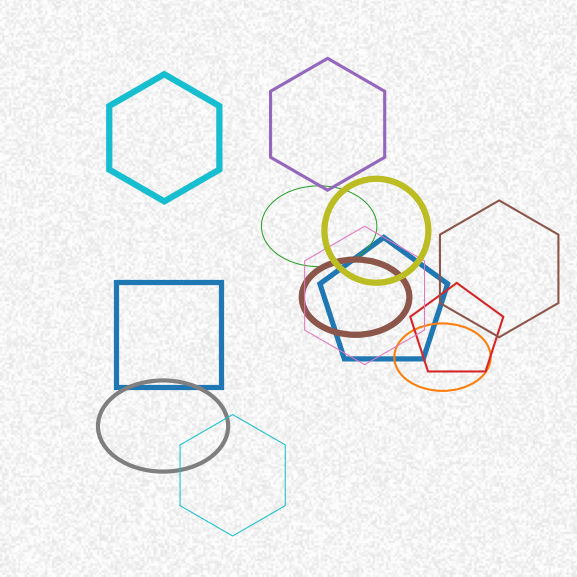[{"shape": "pentagon", "thickness": 2.5, "radius": 0.58, "center": [0.665, 0.472]}, {"shape": "square", "thickness": 2.5, "radius": 0.45, "center": [0.292, 0.42]}, {"shape": "oval", "thickness": 1, "radius": 0.42, "center": [0.766, 0.381]}, {"shape": "oval", "thickness": 0.5, "radius": 0.5, "center": [0.553, 0.607]}, {"shape": "pentagon", "thickness": 1, "radius": 0.42, "center": [0.791, 0.424]}, {"shape": "hexagon", "thickness": 1.5, "radius": 0.57, "center": [0.567, 0.784]}, {"shape": "hexagon", "thickness": 1, "radius": 0.59, "center": [0.864, 0.534]}, {"shape": "oval", "thickness": 3, "radius": 0.47, "center": [0.616, 0.485]}, {"shape": "hexagon", "thickness": 0.5, "radius": 0.6, "center": [0.631, 0.487]}, {"shape": "oval", "thickness": 2, "radius": 0.56, "center": [0.282, 0.261]}, {"shape": "circle", "thickness": 3, "radius": 0.45, "center": [0.652, 0.6]}, {"shape": "hexagon", "thickness": 3, "radius": 0.55, "center": [0.285, 0.761]}, {"shape": "hexagon", "thickness": 0.5, "radius": 0.53, "center": [0.403, 0.176]}]